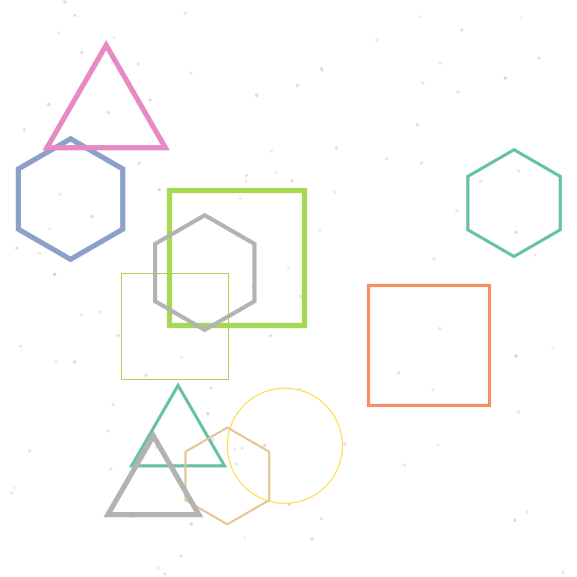[{"shape": "triangle", "thickness": 1.5, "radius": 0.46, "center": [0.308, 0.239]}, {"shape": "hexagon", "thickness": 1.5, "radius": 0.46, "center": [0.89, 0.647]}, {"shape": "square", "thickness": 1.5, "radius": 0.52, "center": [0.742, 0.402]}, {"shape": "hexagon", "thickness": 2.5, "radius": 0.52, "center": [0.122, 0.654]}, {"shape": "triangle", "thickness": 2.5, "radius": 0.59, "center": [0.184, 0.803]}, {"shape": "square", "thickness": 2.5, "radius": 0.58, "center": [0.409, 0.554]}, {"shape": "square", "thickness": 0.5, "radius": 0.46, "center": [0.302, 0.435]}, {"shape": "circle", "thickness": 0.5, "radius": 0.5, "center": [0.493, 0.227]}, {"shape": "hexagon", "thickness": 1, "radius": 0.42, "center": [0.394, 0.175]}, {"shape": "hexagon", "thickness": 2, "radius": 0.5, "center": [0.355, 0.527]}, {"shape": "triangle", "thickness": 2.5, "radius": 0.45, "center": [0.266, 0.153]}]